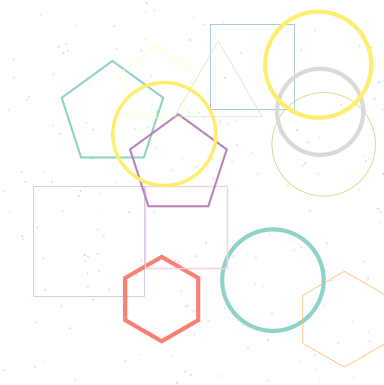[{"shape": "circle", "thickness": 3, "radius": 0.66, "center": [0.709, 0.272]}, {"shape": "pentagon", "thickness": 1.5, "radius": 0.69, "center": [0.292, 0.703]}, {"shape": "pentagon", "thickness": 0.5, "radius": 0.51, "center": [0.407, 0.777]}, {"shape": "square", "thickness": 0.5, "radius": 0.72, "center": [0.229, 0.374]}, {"shape": "hexagon", "thickness": 3, "radius": 0.55, "center": [0.42, 0.223]}, {"shape": "square", "thickness": 0.5, "radius": 0.55, "center": [0.654, 0.827]}, {"shape": "hexagon", "thickness": 0.5, "radius": 0.62, "center": [0.895, 0.171]}, {"shape": "circle", "thickness": 0.5, "radius": 0.67, "center": [0.841, 0.625]}, {"shape": "square", "thickness": 1, "radius": 0.53, "center": [0.483, 0.41]}, {"shape": "circle", "thickness": 3, "radius": 0.56, "center": [0.831, 0.71]}, {"shape": "pentagon", "thickness": 1.5, "radius": 0.66, "center": [0.463, 0.571]}, {"shape": "triangle", "thickness": 0.5, "radius": 0.66, "center": [0.567, 0.763]}, {"shape": "circle", "thickness": 2.5, "radius": 0.67, "center": [0.427, 0.652]}, {"shape": "circle", "thickness": 3, "radius": 0.69, "center": [0.826, 0.832]}]